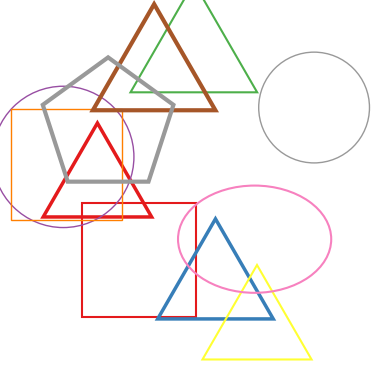[{"shape": "square", "thickness": 1.5, "radius": 0.74, "center": [0.36, 0.325]}, {"shape": "triangle", "thickness": 2.5, "radius": 0.81, "center": [0.253, 0.518]}, {"shape": "triangle", "thickness": 2.5, "radius": 0.87, "center": [0.56, 0.258]}, {"shape": "triangle", "thickness": 1.5, "radius": 0.95, "center": [0.503, 0.855]}, {"shape": "circle", "thickness": 1, "radius": 0.92, "center": [0.164, 0.592]}, {"shape": "square", "thickness": 1, "radius": 0.72, "center": [0.173, 0.572]}, {"shape": "triangle", "thickness": 1.5, "radius": 0.82, "center": [0.668, 0.148]}, {"shape": "triangle", "thickness": 3, "radius": 0.92, "center": [0.4, 0.805]}, {"shape": "oval", "thickness": 1.5, "radius": 0.99, "center": [0.661, 0.379]}, {"shape": "circle", "thickness": 1, "radius": 0.72, "center": [0.816, 0.721]}, {"shape": "pentagon", "thickness": 3, "radius": 0.89, "center": [0.281, 0.673]}]